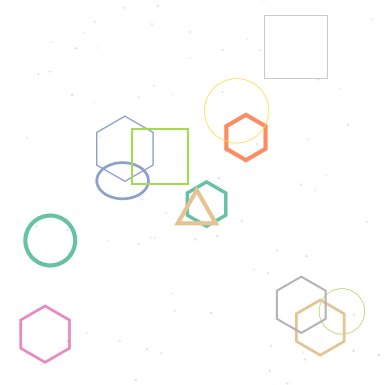[{"shape": "hexagon", "thickness": 2.5, "radius": 0.29, "center": [0.537, 0.47]}, {"shape": "circle", "thickness": 3, "radius": 0.32, "center": [0.131, 0.375]}, {"shape": "hexagon", "thickness": 3, "radius": 0.29, "center": [0.639, 0.643]}, {"shape": "hexagon", "thickness": 1, "radius": 0.42, "center": [0.324, 0.614]}, {"shape": "oval", "thickness": 2, "radius": 0.34, "center": [0.319, 0.531]}, {"shape": "hexagon", "thickness": 2, "radius": 0.37, "center": [0.117, 0.132]}, {"shape": "square", "thickness": 1.5, "radius": 0.36, "center": [0.415, 0.594]}, {"shape": "circle", "thickness": 0.5, "radius": 0.3, "center": [0.888, 0.191]}, {"shape": "circle", "thickness": 0.5, "radius": 0.42, "center": [0.615, 0.712]}, {"shape": "hexagon", "thickness": 2, "radius": 0.36, "center": [0.832, 0.149]}, {"shape": "triangle", "thickness": 3, "radius": 0.29, "center": [0.511, 0.449]}, {"shape": "hexagon", "thickness": 1.5, "radius": 0.37, "center": [0.783, 0.208]}, {"shape": "square", "thickness": 0.5, "radius": 0.41, "center": [0.767, 0.879]}]